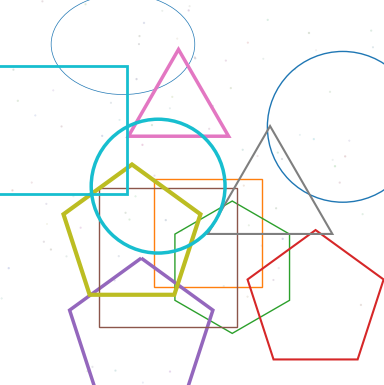[{"shape": "circle", "thickness": 1, "radius": 0.98, "center": [0.89, 0.671]}, {"shape": "oval", "thickness": 0.5, "radius": 0.93, "center": [0.319, 0.885]}, {"shape": "square", "thickness": 1, "radius": 0.71, "center": [0.54, 0.395]}, {"shape": "hexagon", "thickness": 1, "radius": 0.86, "center": [0.603, 0.306]}, {"shape": "pentagon", "thickness": 1.5, "radius": 0.93, "center": [0.82, 0.217]}, {"shape": "pentagon", "thickness": 2.5, "radius": 0.98, "center": [0.367, 0.134]}, {"shape": "square", "thickness": 1, "radius": 0.9, "center": [0.436, 0.331]}, {"shape": "triangle", "thickness": 2.5, "radius": 0.75, "center": [0.464, 0.721]}, {"shape": "triangle", "thickness": 1.5, "radius": 0.93, "center": [0.701, 0.486]}, {"shape": "pentagon", "thickness": 3, "radius": 0.94, "center": [0.343, 0.386]}, {"shape": "square", "thickness": 2, "radius": 0.83, "center": [0.163, 0.662]}, {"shape": "circle", "thickness": 2.5, "radius": 0.87, "center": [0.411, 0.517]}]